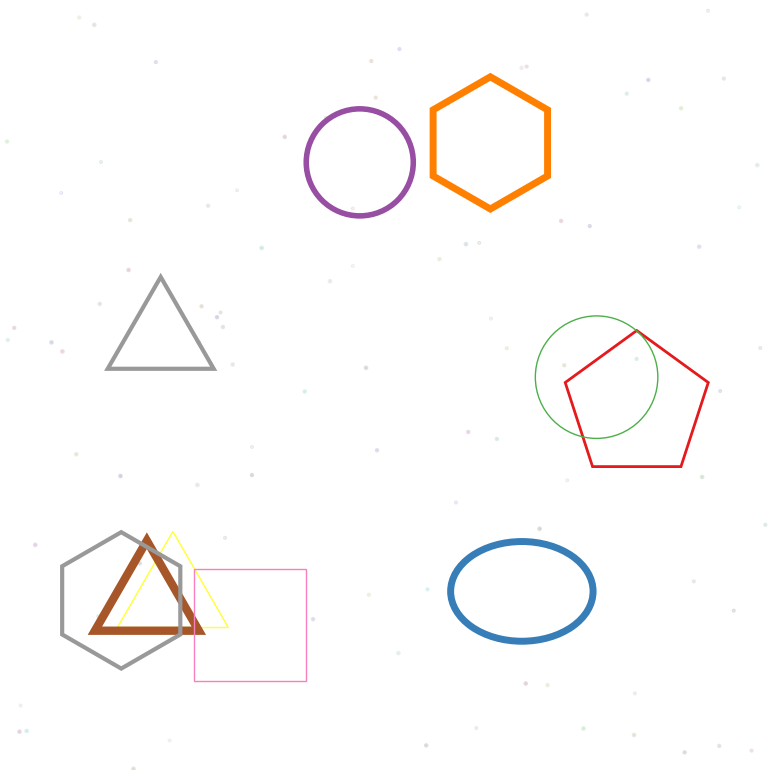[{"shape": "pentagon", "thickness": 1, "radius": 0.49, "center": [0.827, 0.473]}, {"shape": "oval", "thickness": 2.5, "radius": 0.46, "center": [0.678, 0.232]}, {"shape": "circle", "thickness": 0.5, "radius": 0.4, "center": [0.775, 0.51]}, {"shape": "circle", "thickness": 2, "radius": 0.35, "center": [0.467, 0.789]}, {"shape": "hexagon", "thickness": 2.5, "radius": 0.43, "center": [0.637, 0.814]}, {"shape": "triangle", "thickness": 0.5, "radius": 0.42, "center": [0.224, 0.227]}, {"shape": "triangle", "thickness": 3, "radius": 0.39, "center": [0.191, 0.22]}, {"shape": "square", "thickness": 0.5, "radius": 0.36, "center": [0.325, 0.188]}, {"shape": "hexagon", "thickness": 1.5, "radius": 0.44, "center": [0.157, 0.22]}, {"shape": "triangle", "thickness": 1.5, "radius": 0.4, "center": [0.209, 0.561]}]